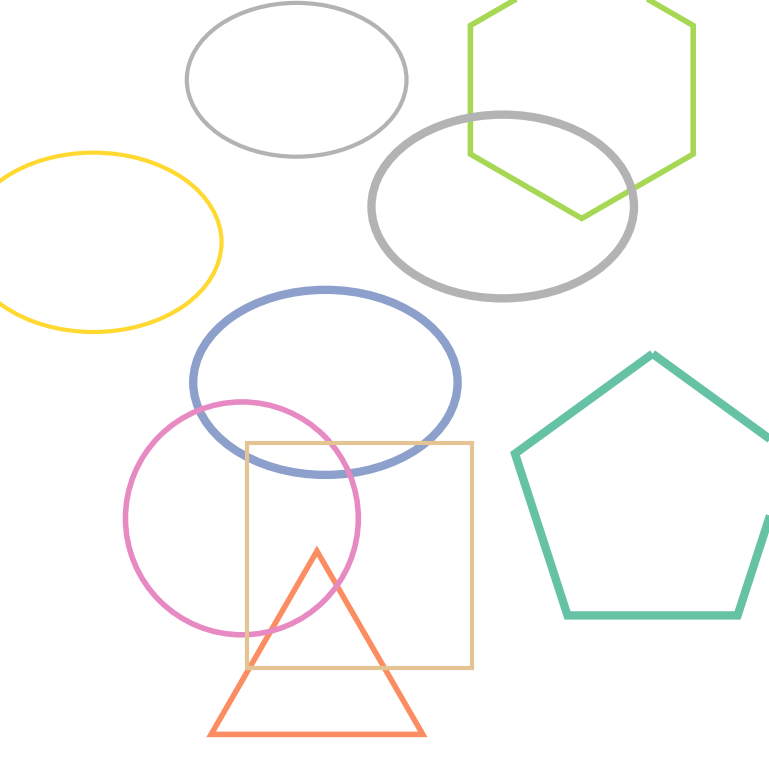[{"shape": "pentagon", "thickness": 3, "radius": 0.94, "center": [0.847, 0.353]}, {"shape": "triangle", "thickness": 2, "radius": 0.79, "center": [0.412, 0.126]}, {"shape": "oval", "thickness": 3, "radius": 0.86, "center": [0.423, 0.503]}, {"shape": "circle", "thickness": 2, "radius": 0.76, "center": [0.314, 0.327]}, {"shape": "hexagon", "thickness": 2, "radius": 0.84, "center": [0.756, 0.883]}, {"shape": "oval", "thickness": 1.5, "radius": 0.83, "center": [0.121, 0.685]}, {"shape": "square", "thickness": 1.5, "radius": 0.73, "center": [0.467, 0.278]}, {"shape": "oval", "thickness": 3, "radius": 0.85, "center": [0.653, 0.732]}, {"shape": "oval", "thickness": 1.5, "radius": 0.71, "center": [0.385, 0.896]}]